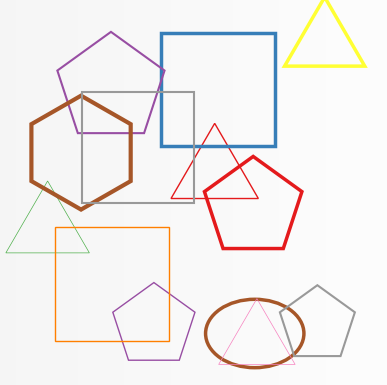[{"shape": "triangle", "thickness": 1, "radius": 0.65, "center": [0.554, 0.549]}, {"shape": "pentagon", "thickness": 2.5, "radius": 0.66, "center": [0.653, 0.461]}, {"shape": "square", "thickness": 2.5, "radius": 0.73, "center": [0.563, 0.768]}, {"shape": "triangle", "thickness": 0.5, "radius": 0.62, "center": [0.123, 0.405]}, {"shape": "pentagon", "thickness": 1, "radius": 0.56, "center": [0.397, 0.155]}, {"shape": "pentagon", "thickness": 1.5, "radius": 0.73, "center": [0.286, 0.772]}, {"shape": "square", "thickness": 1, "radius": 0.74, "center": [0.289, 0.262]}, {"shape": "triangle", "thickness": 2.5, "radius": 0.6, "center": [0.838, 0.888]}, {"shape": "oval", "thickness": 2.5, "radius": 0.63, "center": [0.657, 0.134]}, {"shape": "hexagon", "thickness": 3, "radius": 0.74, "center": [0.209, 0.604]}, {"shape": "triangle", "thickness": 0.5, "radius": 0.57, "center": [0.663, 0.11]}, {"shape": "pentagon", "thickness": 1.5, "radius": 0.51, "center": [0.819, 0.157]}, {"shape": "square", "thickness": 1.5, "radius": 0.72, "center": [0.356, 0.616]}]